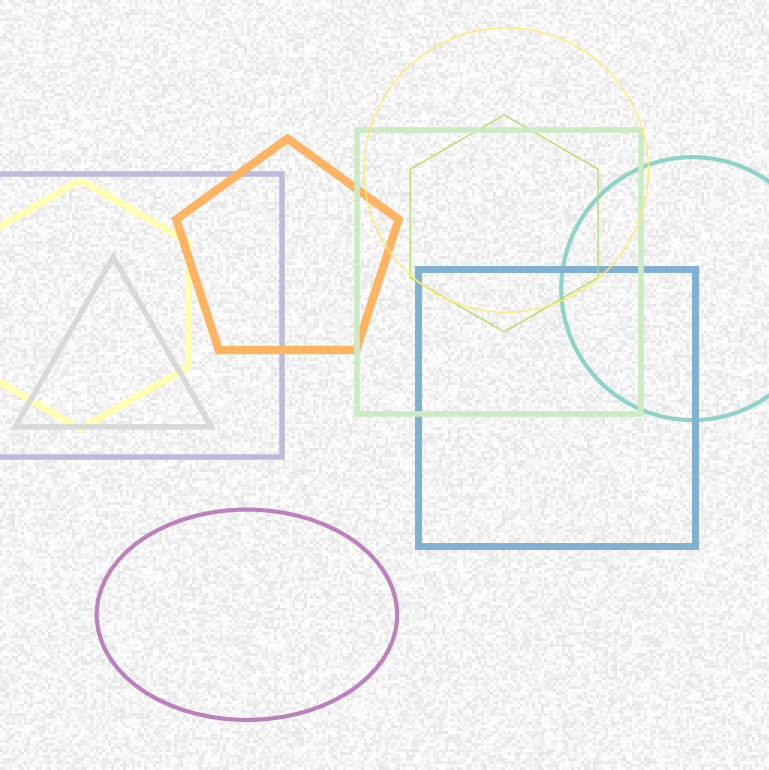[{"shape": "circle", "thickness": 1.5, "radius": 0.85, "center": [0.9, 0.625]}, {"shape": "hexagon", "thickness": 2.5, "radius": 0.81, "center": [0.105, 0.605]}, {"shape": "square", "thickness": 2, "radius": 0.92, "center": [0.182, 0.59]}, {"shape": "square", "thickness": 2.5, "radius": 0.9, "center": [0.722, 0.471]}, {"shape": "pentagon", "thickness": 3, "radius": 0.76, "center": [0.373, 0.668]}, {"shape": "hexagon", "thickness": 0.5, "radius": 0.7, "center": [0.655, 0.71]}, {"shape": "triangle", "thickness": 2, "radius": 0.74, "center": [0.147, 0.519]}, {"shape": "oval", "thickness": 1.5, "radius": 0.98, "center": [0.321, 0.202]}, {"shape": "square", "thickness": 2, "radius": 0.92, "center": [0.648, 0.647]}, {"shape": "circle", "thickness": 0.5, "radius": 0.92, "center": [0.657, 0.779]}]